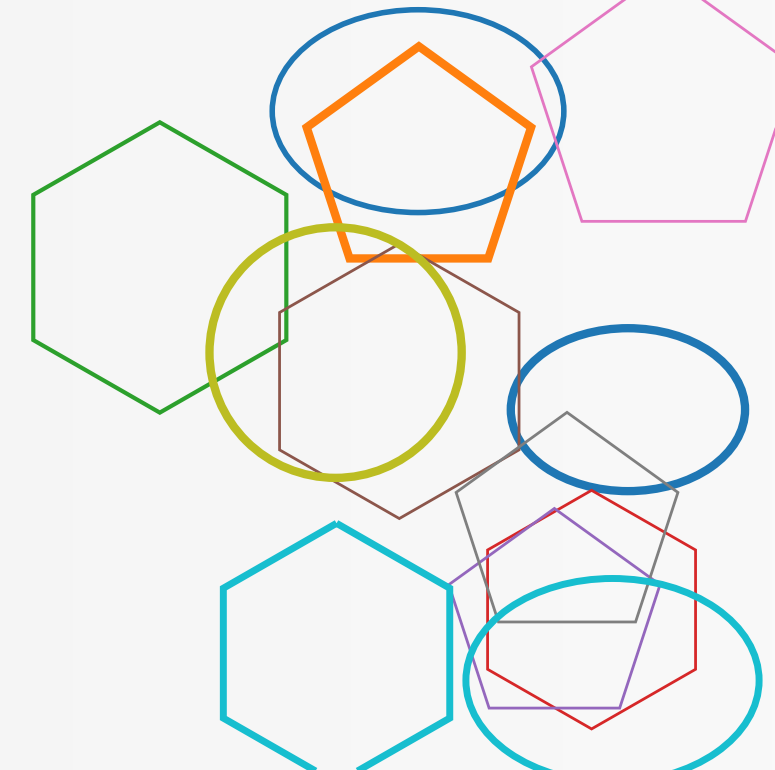[{"shape": "oval", "thickness": 3, "radius": 0.76, "center": [0.81, 0.468]}, {"shape": "oval", "thickness": 2, "radius": 0.94, "center": [0.539, 0.856]}, {"shape": "pentagon", "thickness": 3, "radius": 0.76, "center": [0.541, 0.788]}, {"shape": "hexagon", "thickness": 1.5, "radius": 0.94, "center": [0.206, 0.653]}, {"shape": "hexagon", "thickness": 1, "radius": 0.77, "center": [0.763, 0.208]}, {"shape": "pentagon", "thickness": 1, "radius": 0.72, "center": [0.715, 0.196]}, {"shape": "hexagon", "thickness": 1, "radius": 0.89, "center": [0.515, 0.505]}, {"shape": "pentagon", "thickness": 1, "radius": 0.9, "center": [0.856, 0.858]}, {"shape": "pentagon", "thickness": 1, "radius": 0.75, "center": [0.732, 0.314]}, {"shape": "circle", "thickness": 3, "radius": 0.81, "center": [0.433, 0.542]}, {"shape": "oval", "thickness": 2.5, "radius": 0.95, "center": [0.79, 0.116]}, {"shape": "hexagon", "thickness": 2.5, "radius": 0.84, "center": [0.434, 0.152]}]